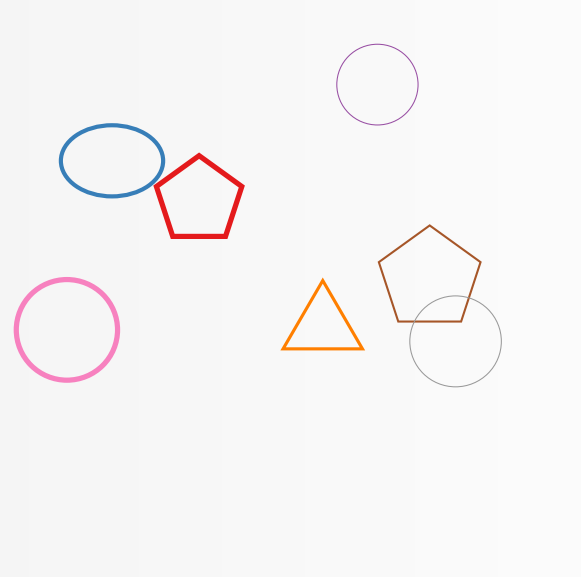[{"shape": "pentagon", "thickness": 2.5, "radius": 0.39, "center": [0.343, 0.652]}, {"shape": "oval", "thickness": 2, "radius": 0.44, "center": [0.193, 0.721]}, {"shape": "circle", "thickness": 0.5, "radius": 0.35, "center": [0.649, 0.853]}, {"shape": "triangle", "thickness": 1.5, "radius": 0.39, "center": [0.555, 0.434]}, {"shape": "pentagon", "thickness": 1, "radius": 0.46, "center": [0.739, 0.517]}, {"shape": "circle", "thickness": 2.5, "radius": 0.44, "center": [0.115, 0.428]}, {"shape": "circle", "thickness": 0.5, "radius": 0.39, "center": [0.784, 0.408]}]